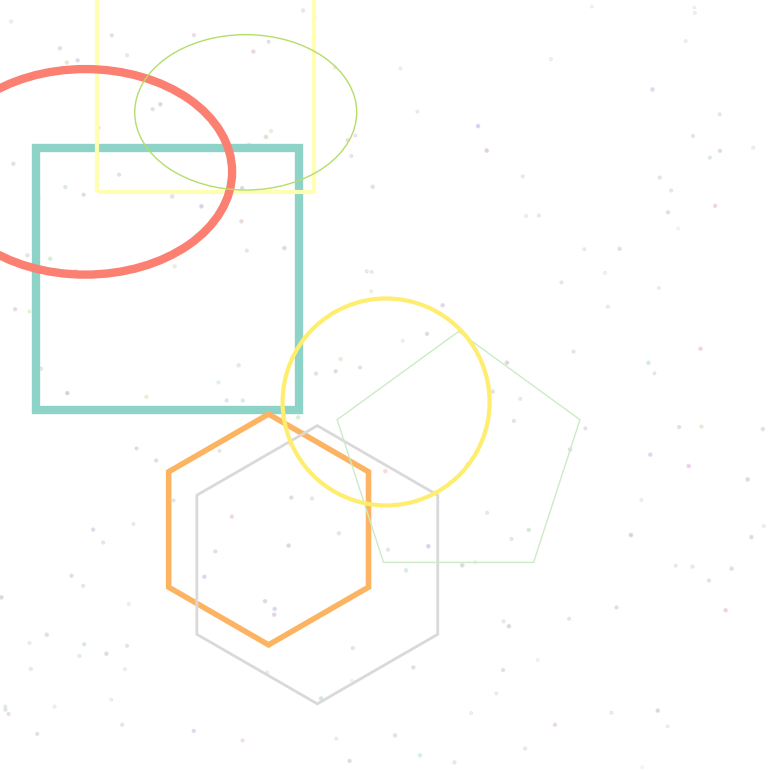[{"shape": "square", "thickness": 3, "radius": 0.85, "center": [0.218, 0.638]}, {"shape": "square", "thickness": 1.5, "radius": 0.7, "center": [0.267, 0.891]}, {"shape": "oval", "thickness": 3, "radius": 0.95, "center": [0.111, 0.777]}, {"shape": "hexagon", "thickness": 2, "radius": 0.75, "center": [0.349, 0.312]}, {"shape": "oval", "thickness": 0.5, "radius": 0.72, "center": [0.319, 0.854]}, {"shape": "hexagon", "thickness": 1, "radius": 0.9, "center": [0.412, 0.267]}, {"shape": "pentagon", "thickness": 0.5, "radius": 0.83, "center": [0.596, 0.404]}, {"shape": "circle", "thickness": 1.5, "radius": 0.67, "center": [0.501, 0.478]}]